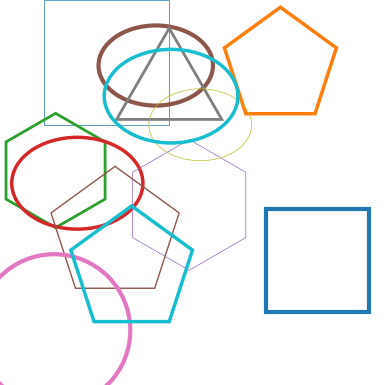[{"shape": "square", "thickness": 3, "radius": 0.67, "center": [0.824, 0.323]}, {"shape": "square", "thickness": 0.5, "radius": 0.81, "center": [0.277, 0.838]}, {"shape": "pentagon", "thickness": 2.5, "radius": 0.76, "center": [0.728, 0.828]}, {"shape": "hexagon", "thickness": 2, "radius": 0.74, "center": [0.144, 0.557]}, {"shape": "oval", "thickness": 2.5, "radius": 0.85, "center": [0.201, 0.524]}, {"shape": "hexagon", "thickness": 0.5, "radius": 0.85, "center": [0.491, 0.468]}, {"shape": "pentagon", "thickness": 1, "radius": 0.87, "center": [0.299, 0.393]}, {"shape": "oval", "thickness": 3, "radius": 0.74, "center": [0.405, 0.83]}, {"shape": "circle", "thickness": 3, "radius": 0.99, "center": [0.141, 0.142]}, {"shape": "triangle", "thickness": 2, "radius": 0.79, "center": [0.439, 0.769]}, {"shape": "oval", "thickness": 0.5, "radius": 0.67, "center": [0.52, 0.676]}, {"shape": "pentagon", "thickness": 2.5, "radius": 0.83, "center": [0.342, 0.299]}, {"shape": "oval", "thickness": 2.5, "radius": 0.87, "center": [0.444, 0.75]}]